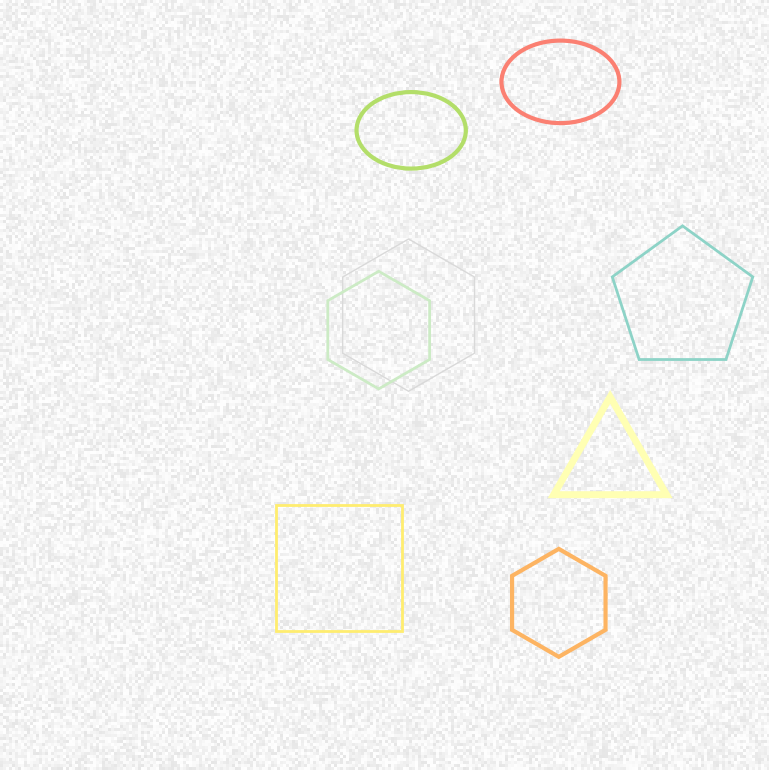[{"shape": "pentagon", "thickness": 1, "radius": 0.48, "center": [0.886, 0.611]}, {"shape": "triangle", "thickness": 2.5, "radius": 0.42, "center": [0.792, 0.4]}, {"shape": "oval", "thickness": 1.5, "radius": 0.38, "center": [0.728, 0.894]}, {"shape": "hexagon", "thickness": 1.5, "radius": 0.35, "center": [0.726, 0.217]}, {"shape": "oval", "thickness": 1.5, "radius": 0.35, "center": [0.534, 0.831]}, {"shape": "hexagon", "thickness": 0.5, "radius": 0.49, "center": [0.531, 0.591]}, {"shape": "hexagon", "thickness": 1, "radius": 0.38, "center": [0.492, 0.571]}, {"shape": "square", "thickness": 1, "radius": 0.41, "center": [0.441, 0.262]}]